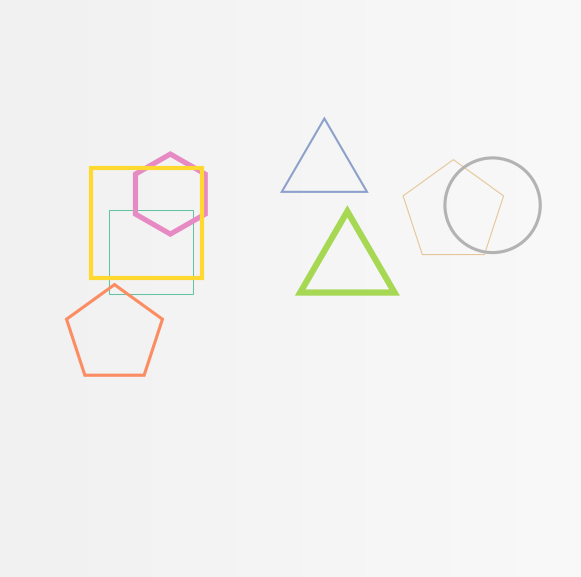[{"shape": "square", "thickness": 0.5, "radius": 0.36, "center": [0.26, 0.563]}, {"shape": "pentagon", "thickness": 1.5, "radius": 0.43, "center": [0.197, 0.42]}, {"shape": "triangle", "thickness": 1, "radius": 0.42, "center": [0.558, 0.709]}, {"shape": "hexagon", "thickness": 2.5, "radius": 0.35, "center": [0.293, 0.663]}, {"shape": "triangle", "thickness": 3, "radius": 0.47, "center": [0.598, 0.539]}, {"shape": "square", "thickness": 2, "radius": 0.48, "center": [0.252, 0.613]}, {"shape": "pentagon", "thickness": 0.5, "radius": 0.45, "center": [0.78, 0.632]}, {"shape": "circle", "thickness": 1.5, "radius": 0.41, "center": [0.847, 0.644]}]